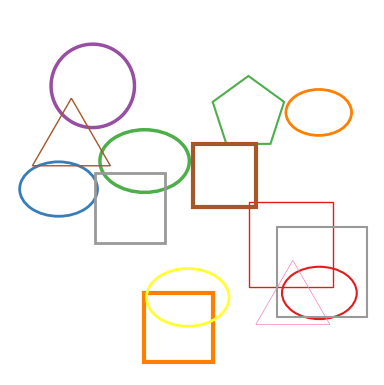[{"shape": "square", "thickness": 1, "radius": 0.55, "center": [0.756, 0.365]}, {"shape": "oval", "thickness": 1.5, "radius": 0.49, "center": [0.83, 0.239]}, {"shape": "oval", "thickness": 2, "radius": 0.51, "center": [0.152, 0.509]}, {"shape": "oval", "thickness": 2.5, "radius": 0.58, "center": [0.376, 0.582]}, {"shape": "pentagon", "thickness": 1.5, "radius": 0.49, "center": [0.645, 0.705]}, {"shape": "circle", "thickness": 2.5, "radius": 0.54, "center": [0.241, 0.777]}, {"shape": "square", "thickness": 3, "radius": 0.45, "center": [0.463, 0.15]}, {"shape": "oval", "thickness": 2, "radius": 0.43, "center": [0.828, 0.708]}, {"shape": "oval", "thickness": 2, "radius": 0.54, "center": [0.488, 0.227]}, {"shape": "triangle", "thickness": 1, "radius": 0.58, "center": [0.185, 0.628]}, {"shape": "square", "thickness": 3, "radius": 0.41, "center": [0.583, 0.544]}, {"shape": "triangle", "thickness": 0.5, "radius": 0.55, "center": [0.761, 0.213]}, {"shape": "square", "thickness": 1.5, "radius": 0.59, "center": [0.837, 0.294]}, {"shape": "square", "thickness": 2, "radius": 0.46, "center": [0.338, 0.46]}]